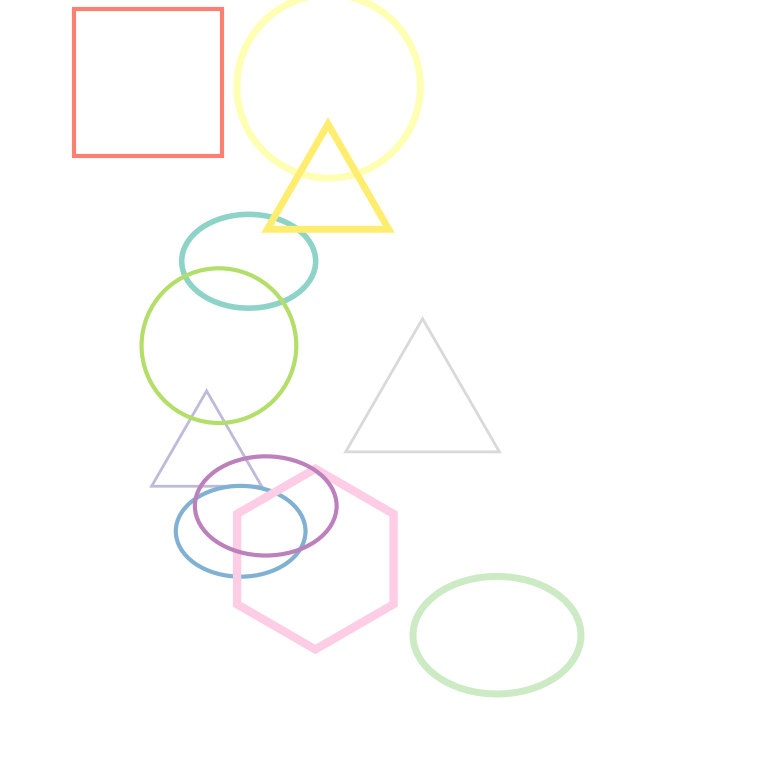[{"shape": "oval", "thickness": 2, "radius": 0.43, "center": [0.323, 0.661]}, {"shape": "circle", "thickness": 2.5, "radius": 0.6, "center": [0.427, 0.888]}, {"shape": "triangle", "thickness": 1, "radius": 0.41, "center": [0.268, 0.41]}, {"shape": "square", "thickness": 1.5, "radius": 0.48, "center": [0.192, 0.893]}, {"shape": "oval", "thickness": 1.5, "radius": 0.42, "center": [0.313, 0.31]}, {"shape": "circle", "thickness": 1.5, "radius": 0.5, "center": [0.284, 0.551]}, {"shape": "hexagon", "thickness": 3, "radius": 0.59, "center": [0.41, 0.274]}, {"shape": "triangle", "thickness": 1, "radius": 0.58, "center": [0.549, 0.471]}, {"shape": "oval", "thickness": 1.5, "radius": 0.46, "center": [0.345, 0.343]}, {"shape": "oval", "thickness": 2.5, "radius": 0.55, "center": [0.645, 0.175]}, {"shape": "triangle", "thickness": 2.5, "radius": 0.46, "center": [0.426, 0.748]}]